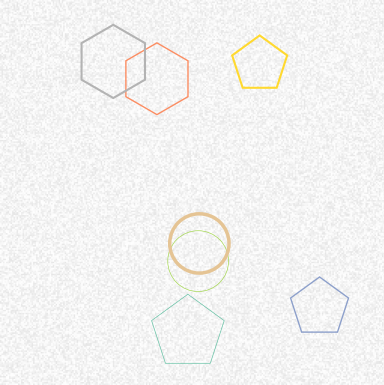[{"shape": "pentagon", "thickness": 0.5, "radius": 0.5, "center": [0.488, 0.137]}, {"shape": "hexagon", "thickness": 1, "radius": 0.47, "center": [0.408, 0.795]}, {"shape": "pentagon", "thickness": 1, "radius": 0.4, "center": [0.83, 0.201]}, {"shape": "circle", "thickness": 0.5, "radius": 0.39, "center": [0.515, 0.322]}, {"shape": "pentagon", "thickness": 1.5, "radius": 0.38, "center": [0.674, 0.833]}, {"shape": "circle", "thickness": 2.5, "radius": 0.39, "center": [0.518, 0.368]}, {"shape": "hexagon", "thickness": 1.5, "radius": 0.48, "center": [0.294, 0.84]}]